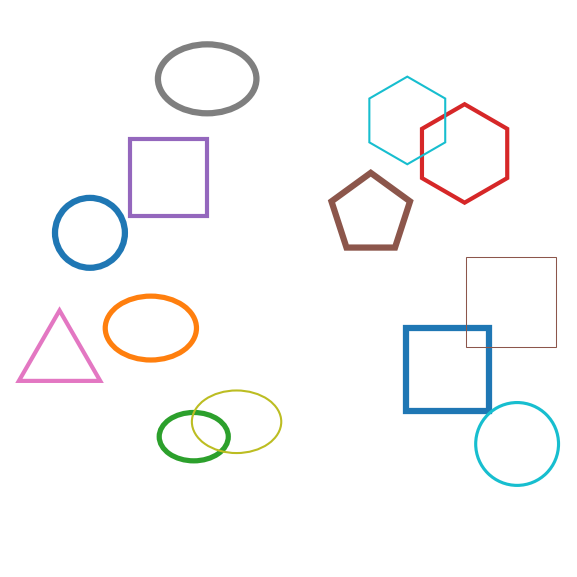[{"shape": "circle", "thickness": 3, "radius": 0.3, "center": [0.156, 0.596]}, {"shape": "square", "thickness": 3, "radius": 0.36, "center": [0.775, 0.36]}, {"shape": "oval", "thickness": 2.5, "radius": 0.39, "center": [0.261, 0.431]}, {"shape": "oval", "thickness": 2.5, "radius": 0.3, "center": [0.335, 0.243]}, {"shape": "hexagon", "thickness": 2, "radius": 0.43, "center": [0.805, 0.733]}, {"shape": "square", "thickness": 2, "radius": 0.33, "center": [0.292, 0.691]}, {"shape": "pentagon", "thickness": 3, "radius": 0.36, "center": [0.642, 0.628]}, {"shape": "square", "thickness": 0.5, "radius": 0.39, "center": [0.885, 0.476]}, {"shape": "triangle", "thickness": 2, "radius": 0.41, "center": [0.103, 0.38]}, {"shape": "oval", "thickness": 3, "radius": 0.43, "center": [0.359, 0.863]}, {"shape": "oval", "thickness": 1, "radius": 0.39, "center": [0.41, 0.269]}, {"shape": "circle", "thickness": 1.5, "radius": 0.36, "center": [0.895, 0.23]}, {"shape": "hexagon", "thickness": 1, "radius": 0.38, "center": [0.705, 0.791]}]